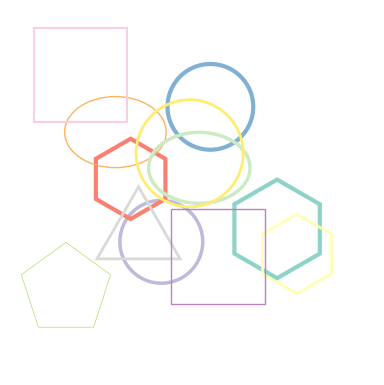[{"shape": "hexagon", "thickness": 3, "radius": 0.64, "center": [0.72, 0.405]}, {"shape": "hexagon", "thickness": 2, "radius": 0.52, "center": [0.771, 0.341]}, {"shape": "circle", "thickness": 2.5, "radius": 0.54, "center": [0.419, 0.372]}, {"shape": "hexagon", "thickness": 3, "radius": 0.52, "center": [0.339, 0.535]}, {"shape": "circle", "thickness": 3, "radius": 0.56, "center": [0.546, 0.722]}, {"shape": "oval", "thickness": 1, "radius": 0.66, "center": [0.3, 0.657]}, {"shape": "pentagon", "thickness": 0.5, "radius": 0.61, "center": [0.171, 0.249]}, {"shape": "square", "thickness": 1.5, "radius": 0.61, "center": [0.209, 0.806]}, {"shape": "triangle", "thickness": 2, "radius": 0.62, "center": [0.36, 0.39]}, {"shape": "square", "thickness": 1, "radius": 0.61, "center": [0.567, 0.334]}, {"shape": "oval", "thickness": 2.5, "radius": 0.66, "center": [0.518, 0.564]}, {"shape": "circle", "thickness": 2, "radius": 0.7, "center": [0.493, 0.602]}]